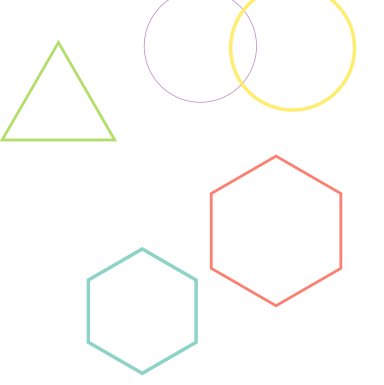[{"shape": "hexagon", "thickness": 2.5, "radius": 0.81, "center": [0.369, 0.192]}, {"shape": "hexagon", "thickness": 2, "radius": 0.97, "center": [0.717, 0.4]}, {"shape": "triangle", "thickness": 2, "radius": 0.84, "center": [0.152, 0.721]}, {"shape": "circle", "thickness": 0.5, "radius": 0.73, "center": [0.52, 0.88]}, {"shape": "circle", "thickness": 2.5, "radius": 0.8, "center": [0.76, 0.875]}]